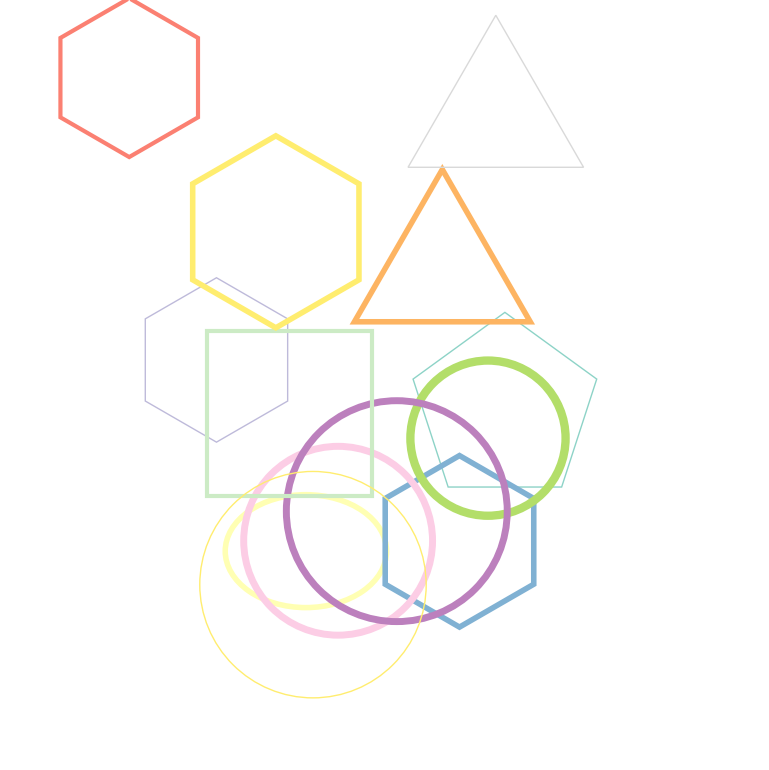[{"shape": "pentagon", "thickness": 0.5, "radius": 0.63, "center": [0.656, 0.469]}, {"shape": "oval", "thickness": 2, "radius": 0.52, "center": [0.397, 0.284]}, {"shape": "hexagon", "thickness": 0.5, "radius": 0.53, "center": [0.281, 0.533]}, {"shape": "hexagon", "thickness": 1.5, "radius": 0.52, "center": [0.168, 0.899]}, {"shape": "hexagon", "thickness": 2, "radius": 0.56, "center": [0.597, 0.297]}, {"shape": "triangle", "thickness": 2, "radius": 0.66, "center": [0.574, 0.648]}, {"shape": "circle", "thickness": 3, "radius": 0.5, "center": [0.634, 0.431]}, {"shape": "circle", "thickness": 2.5, "radius": 0.61, "center": [0.439, 0.298]}, {"shape": "triangle", "thickness": 0.5, "radius": 0.66, "center": [0.644, 0.849]}, {"shape": "circle", "thickness": 2.5, "radius": 0.72, "center": [0.515, 0.336]}, {"shape": "square", "thickness": 1.5, "radius": 0.54, "center": [0.376, 0.463]}, {"shape": "hexagon", "thickness": 2, "radius": 0.62, "center": [0.358, 0.699]}, {"shape": "circle", "thickness": 0.5, "radius": 0.74, "center": [0.406, 0.241]}]